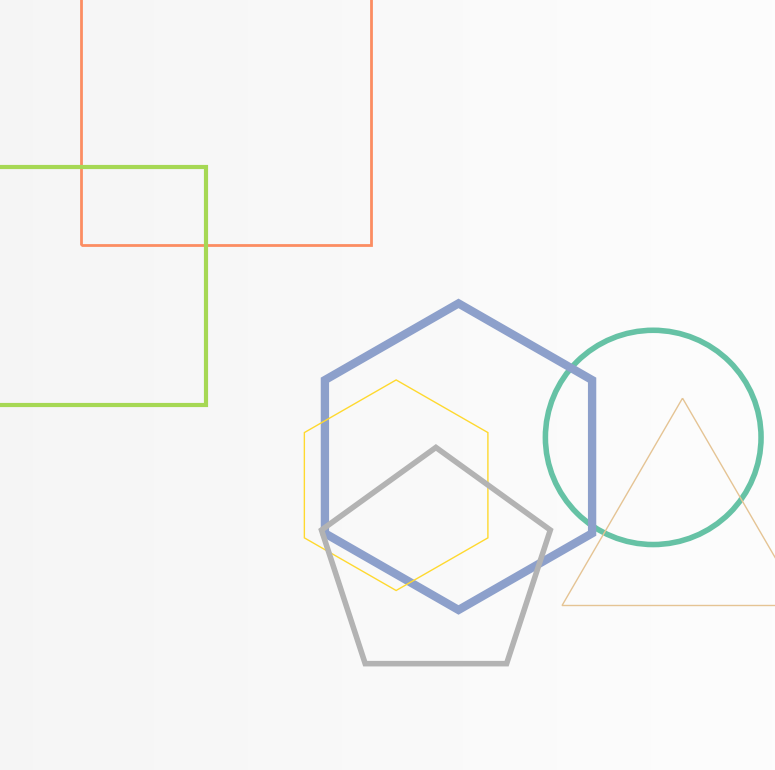[{"shape": "circle", "thickness": 2, "radius": 0.7, "center": [0.843, 0.432]}, {"shape": "square", "thickness": 1, "radius": 0.94, "center": [0.292, 0.869]}, {"shape": "hexagon", "thickness": 3, "radius": 1.0, "center": [0.592, 0.407]}, {"shape": "square", "thickness": 1.5, "radius": 0.77, "center": [0.111, 0.628]}, {"shape": "hexagon", "thickness": 0.5, "radius": 0.68, "center": [0.511, 0.37]}, {"shape": "triangle", "thickness": 0.5, "radius": 0.9, "center": [0.881, 0.303]}, {"shape": "pentagon", "thickness": 2, "radius": 0.78, "center": [0.562, 0.264]}]